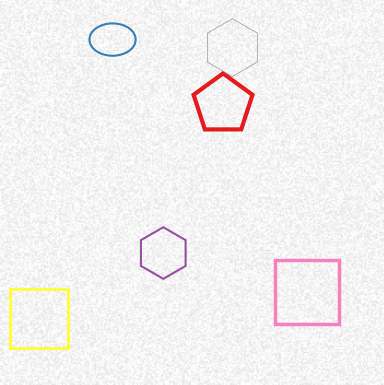[{"shape": "pentagon", "thickness": 3, "radius": 0.4, "center": [0.579, 0.729]}, {"shape": "oval", "thickness": 1.5, "radius": 0.3, "center": [0.292, 0.897]}, {"shape": "hexagon", "thickness": 1.5, "radius": 0.33, "center": [0.424, 0.343]}, {"shape": "square", "thickness": 2, "radius": 0.38, "center": [0.101, 0.173]}, {"shape": "square", "thickness": 2.5, "radius": 0.41, "center": [0.798, 0.241]}, {"shape": "hexagon", "thickness": 0.5, "radius": 0.38, "center": [0.604, 0.876]}]